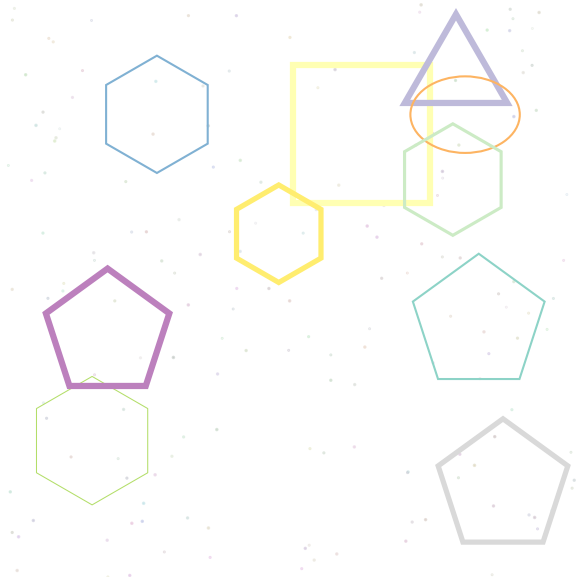[{"shape": "pentagon", "thickness": 1, "radius": 0.6, "center": [0.829, 0.44]}, {"shape": "square", "thickness": 3, "radius": 0.6, "center": [0.626, 0.767]}, {"shape": "triangle", "thickness": 3, "radius": 0.51, "center": [0.79, 0.872]}, {"shape": "hexagon", "thickness": 1, "radius": 0.51, "center": [0.272, 0.801]}, {"shape": "oval", "thickness": 1, "radius": 0.47, "center": [0.805, 0.801]}, {"shape": "hexagon", "thickness": 0.5, "radius": 0.56, "center": [0.159, 0.236]}, {"shape": "pentagon", "thickness": 2.5, "radius": 0.59, "center": [0.871, 0.156]}, {"shape": "pentagon", "thickness": 3, "radius": 0.56, "center": [0.186, 0.422]}, {"shape": "hexagon", "thickness": 1.5, "radius": 0.48, "center": [0.784, 0.688]}, {"shape": "hexagon", "thickness": 2.5, "radius": 0.42, "center": [0.483, 0.594]}]